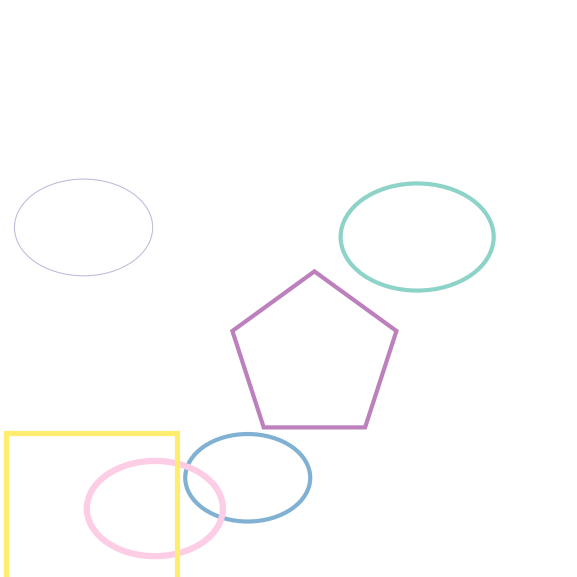[{"shape": "oval", "thickness": 2, "radius": 0.66, "center": [0.722, 0.589]}, {"shape": "oval", "thickness": 0.5, "radius": 0.6, "center": [0.145, 0.605]}, {"shape": "oval", "thickness": 2, "radius": 0.54, "center": [0.429, 0.172]}, {"shape": "oval", "thickness": 3, "radius": 0.59, "center": [0.268, 0.119]}, {"shape": "pentagon", "thickness": 2, "radius": 0.75, "center": [0.544, 0.38]}, {"shape": "square", "thickness": 2.5, "radius": 0.74, "center": [0.159, 0.101]}]